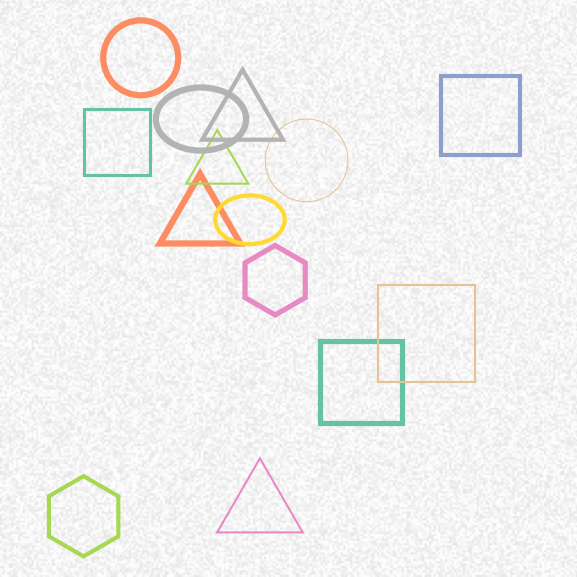[{"shape": "square", "thickness": 1.5, "radius": 0.29, "center": [0.202, 0.753]}, {"shape": "square", "thickness": 2.5, "radius": 0.35, "center": [0.625, 0.337]}, {"shape": "triangle", "thickness": 3, "radius": 0.4, "center": [0.347, 0.618]}, {"shape": "circle", "thickness": 3, "radius": 0.32, "center": [0.244, 0.899]}, {"shape": "square", "thickness": 2, "radius": 0.34, "center": [0.832, 0.799]}, {"shape": "hexagon", "thickness": 2.5, "radius": 0.3, "center": [0.476, 0.514]}, {"shape": "triangle", "thickness": 1, "radius": 0.43, "center": [0.45, 0.12]}, {"shape": "hexagon", "thickness": 2, "radius": 0.35, "center": [0.145, 0.105]}, {"shape": "triangle", "thickness": 1, "radius": 0.31, "center": [0.376, 0.712]}, {"shape": "oval", "thickness": 2, "radius": 0.3, "center": [0.433, 0.619]}, {"shape": "square", "thickness": 1, "radius": 0.42, "center": [0.739, 0.422]}, {"shape": "circle", "thickness": 0.5, "radius": 0.36, "center": [0.531, 0.721]}, {"shape": "triangle", "thickness": 2, "radius": 0.4, "center": [0.42, 0.798]}, {"shape": "oval", "thickness": 3, "radius": 0.39, "center": [0.348, 0.793]}]